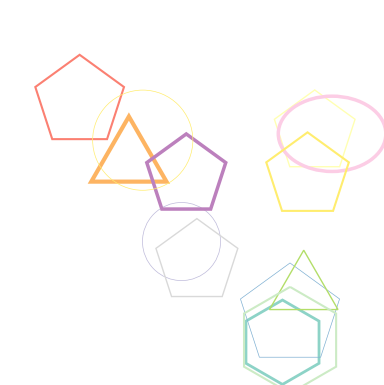[{"shape": "hexagon", "thickness": 2, "radius": 0.55, "center": [0.734, 0.111]}, {"shape": "pentagon", "thickness": 1, "radius": 0.55, "center": [0.817, 0.656]}, {"shape": "circle", "thickness": 0.5, "radius": 0.51, "center": [0.471, 0.373]}, {"shape": "pentagon", "thickness": 1.5, "radius": 0.61, "center": [0.207, 0.737]}, {"shape": "pentagon", "thickness": 0.5, "radius": 0.68, "center": [0.753, 0.182]}, {"shape": "triangle", "thickness": 3, "radius": 0.56, "center": [0.335, 0.585]}, {"shape": "triangle", "thickness": 1, "radius": 0.51, "center": [0.789, 0.247]}, {"shape": "oval", "thickness": 2.5, "radius": 0.7, "center": [0.863, 0.652]}, {"shape": "pentagon", "thickness": 1, "radius": 0.56, "center": [0.511, 0.32]}, {"shape": "pentagon", "thickness": 2.5, "radius": 0.54, "center": [0.484, 0.544]}, {"shape": "hexagon", "thickness": 1.5, "radius": 0.69, "center": [0.753, 0.117]}, {"shape": "pentagon", "thickness": 1.5, "radius": 0.56, "center": [0.799, 0.543]}, {"shape": "circle", "thickness": 0.5, "radius": 0.65, "center": [0.371, 0.636]}]